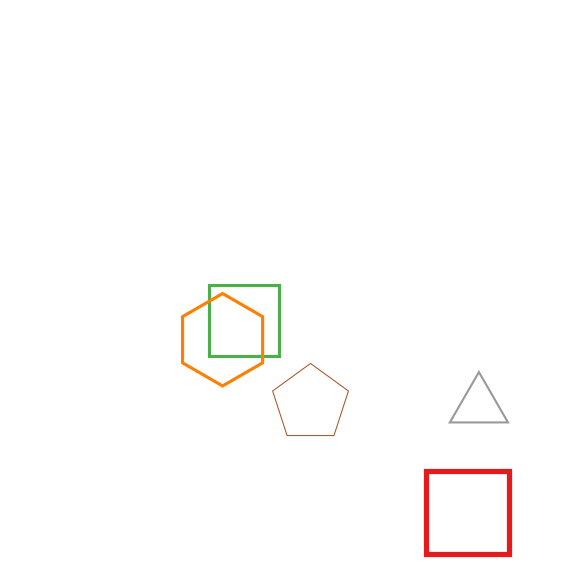[{"shape": "square", "thickness": 2.5, "radius": 0.36, "center": [0.809, 0.112]}, {"shape": "square", "thickness": 1.5, "radius": 0.3, "center": [0.422, 0.444]}, {"shape": "hexagon", "thickness": 1.5, "radius": 0.4, "center": [0.385, 0.411]}, {"shape": "pentagon", "thickness": 0.5, "radius": 0.35, "center": [0.538, 0.301]}, {"shape": "triangle", "thickness": 1, "radius": 0.29, "center": [0.829, 0.297]}]